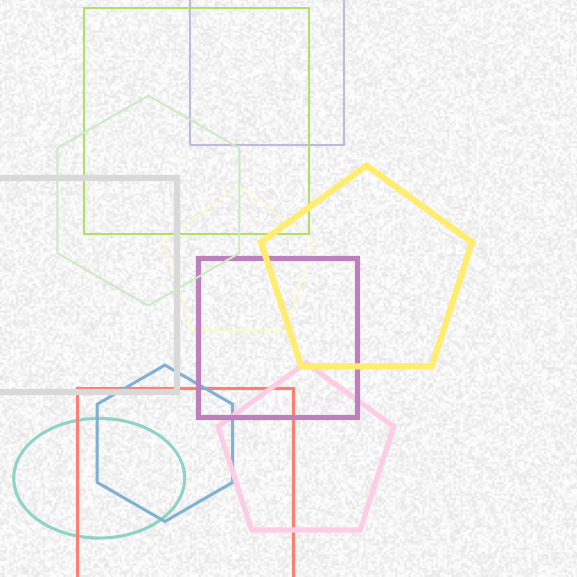[{"shape": "oval", "thickness": 1.5, "radius": 0.74, "center": [0.172, 0.171]}, {"shape": "pentagon", "thickness": 0.5, "radius": 0.69, "center": [0.413, 0.538]}, {"shape": "square", "thickness": 1, "radius": 0.67, "center": [0.462, 0.883]}, {"shape": "square", "thickness": 1.5, "radius": 0.93, "center": [0.32, 0.14]}, {"shape": "hexagon", "thickness": 1.5, "radius": 0.68, "center": [0.286, 0.232]}, {"shape": "square", "thickness": 1, "radius": 0.98, "center": [0.34, 0.79]}, {"shape": "pentagon", "thickness": 2.5, "radius": 0.8, "center": [0.53, 0.211]}, {"shape": "square", "thickness": 3, "radius": 0.92, "center": [0.122, 0.505]}, {"shape": "square", "thickness": 2.5, "radius": 0.69, "center": [0.481, 0.415]}, {"shape": "hexagon", "thickness": 1, "radius": 0.91, "center": [0.257, 0.652]}, {"shape": "pentagon", "thickness": 3, "radius": 0.96, "center": [0.635, 0.52]}]